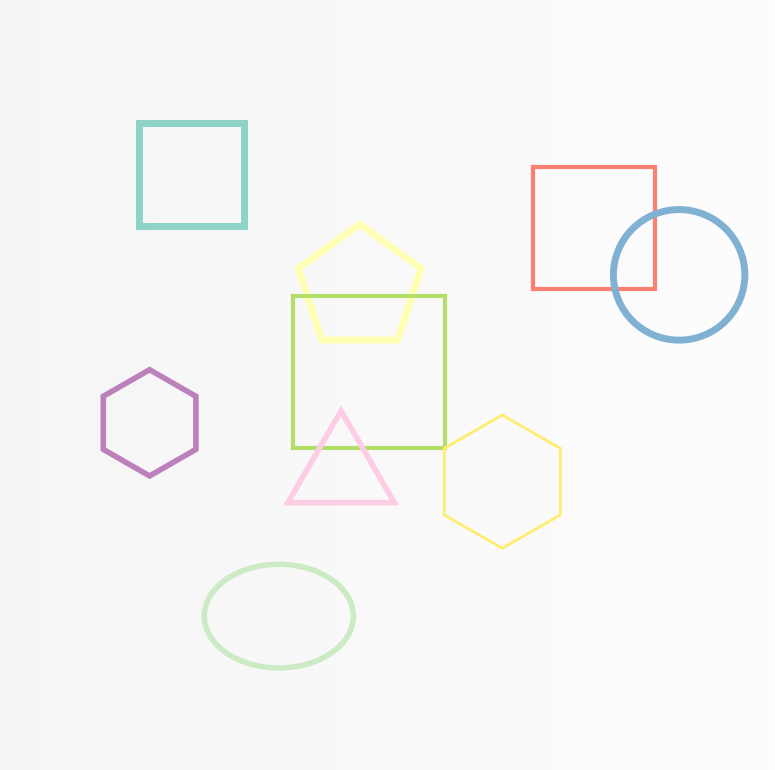[{"shape": "square", "thickness": 2.5, "radius": 0.34, "center": [0.247, 0.773]}, {"shape": "pentagon", "thickness": 2.5, "radius": 0.42, "center": [0.464, 0.626]}, {"shape": "square", "thickness": 1.5, "radius": 0.39, "center": [0.766, 0.704]}, {"shape": "circle", "thickness": 2.5, "radius": 0.42, "center": [0.876, 0.643]}, {"shape": "square", "thickness": 1.5, "radius": 0.49, "center": [0.476, 0.517]}, {"shape": "triangle", "thickness": 2, "radius": 0.4, "center": [0.44, 0.387]}, {"shape": "hexagon", "thickness": 2, "radius": 0.34, "center": [0.193, 0.451]}, {"shape": "oval", "thickness": 2, "radius": 0.48, "center": [0.36, 0.2]}, {"shape": "hexagon", "thickness": 1, "radius": 0.43, "center": [0.648, 0.374]}]